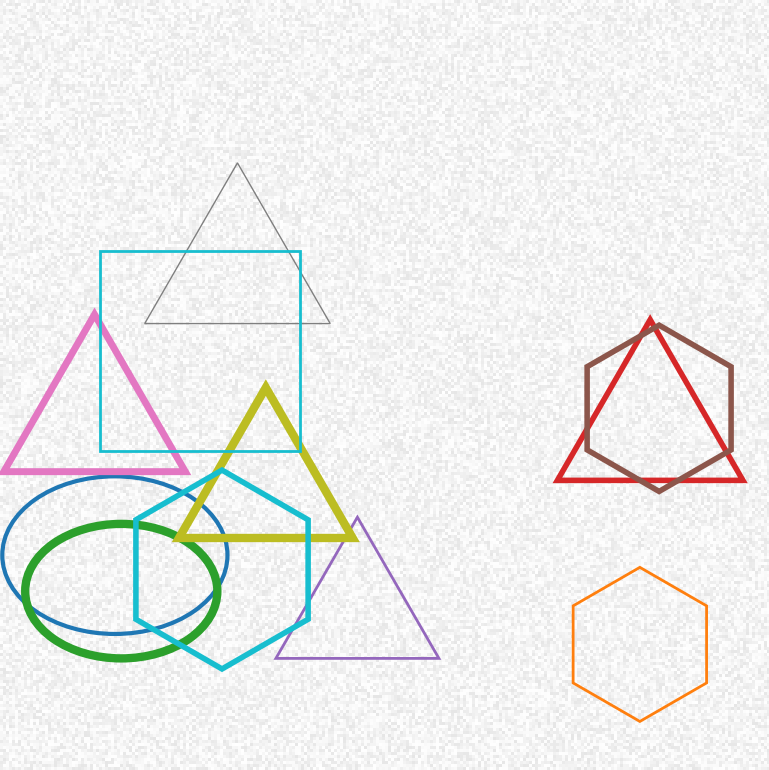[{"shape": "oval", "thickness": 1.5, "radius": 0.73, "center": [0.149, 0.279]}, {"shape": "hexagon", "thickness": 1, "radius": 0.5, "center": [0.831, 0.163]}, {"shape": "oval", "thickness": 3, "radius": 0.62, "center": [0.157, 0.232]}, {"shape": "triangle", "thickness": 2, "radius": 0.7, "center": [0.844, 0.446]}, {"shape": "triangle", "thickness": 1, "radius": 0.61, "center": [0.464, 0.206]}, {"shape": "hexagon", "thickness": 2, "radius": 0.54, "center": [0.856, 0.47]}, {"shape": "triangle", "thickness": 2.5, "radius": 0.68, "center": [0.123, 0.456]}, {"shape": "triangle", "thickness": 0.5, "radius": 0.7, "center": [0.308, 0.649]}, {"shape": "triangle", "thickness": 3, "radius": 0.65, "center": [0.345, 0.366]}, {"shape": "hexagon", "thickness": 2, "radius": 0.65, "center": [0.288, 0.26]}, {"shape": "square", "thickness": 1, "radius": 0.65, "center": [0.26, 0.545]}]